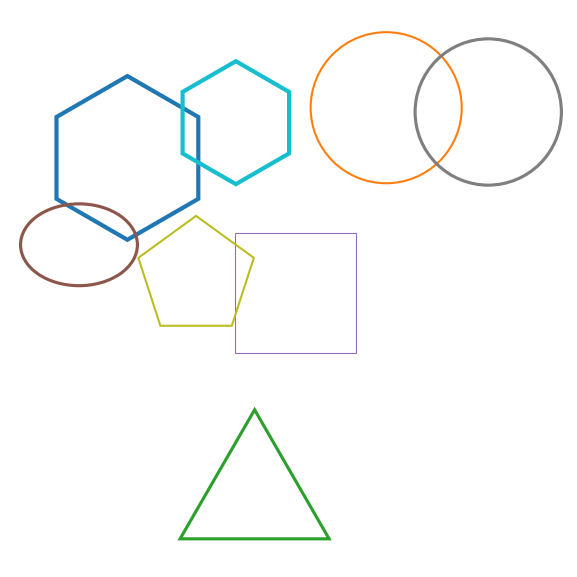[{"shape": "hexagon", "thickness": 2, "radius": 0.71, "center": [0.221, 0.726]}, {"shape": "circle", "thickness": 1, "radius": 0.65, "center": [0.669, 0.813]}, {"shape": "triangle", "thickness": 1.5, "radius": 0.74, "center": [0.441, 0.141]}, {"shape": "square", "thickness": 0.5, "radius": 0.52, "center": [0.512, 0.492]}, {"shape": "oval", "thickness": 1.5, "radius": 0.51, "center": [0.137, 0.575]}, {"shape": "circle", "thickness": 1.5, "radius": 0.63, "center": [0.845, 0.805]}, {"shape": "pentagon", "thickness": 1, "radius": 0.53, "center": [0.34, 0.52]}, {"shape": "hexagon", "thickness": 2, "radius": 0.53, "center": [0.408, 0.787]}]